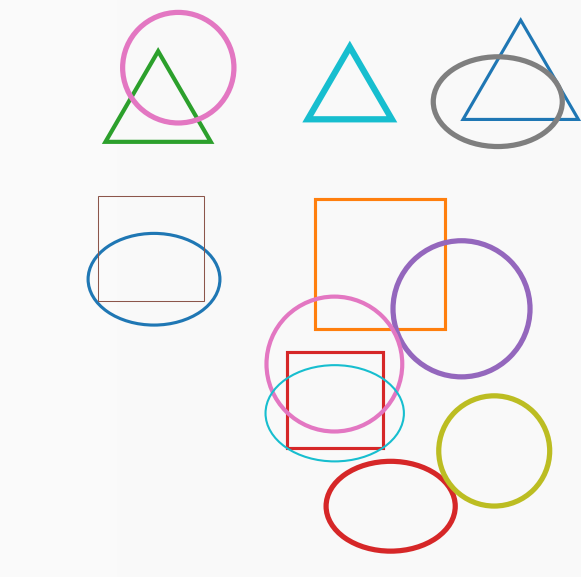[{"shape": "triangle", "thickness": 1.5, "radius": 0.57, "center": [0.896, 0.85]}, {"shape": "oval", "thickness": 1.5, "radius": 0.57, "center": [0.265, 0.516]}, {"shape": "square", "thickness": 1.5, "radius": 0.56, "center": [0.654, 0.542]}, {"shape": "triangle", "thickness": 2, "radius": 0.52, "center": [0.272, 0.806]}, {"shape": "oval", "thickness": 2.5, "radius": 0.56, "center": [0.672, 0.123]}, {"shape": "square", "thickness": 1.5, "radius": 0.42, "center": [0.576, 0.307]}, {"shape": "circle", "thickness": 2.5, "radius": 0.59, "center": [0.794, 0.464]}, {"shape": "square", "thickness": 0.5, "radius": 0.46, "center": [0.26, 0.569]}, {"shape": "circle", "thickness": 2.5, "radius": 0.48, "center": [0.307, 0.882]}, {"shape": "circle", "thickness": 2, "radius": 0.58, "center": [0.575, 0.369]}, {"shape": "oval", "thickness": 2.5, "radius": 0.55, "center": [0.856, 0.823]}, {"shape": "circle", "thickness": 2.5, "radius": 0.48, "center": [0.85, 0.218]}, {"shape": "oval", "thickness": 1, "radius": 0.6, "center": [0.576, 0.284]}, {"shape": "triangle", "thickness": 3, "radius": 0.42, "center": [0.602, 0.834]}]